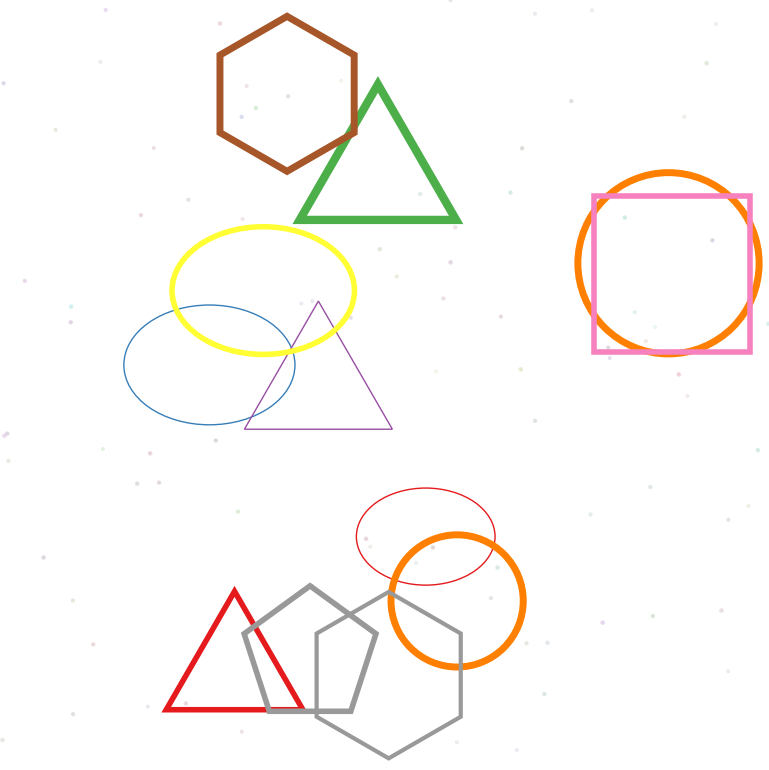[{"shape": "triangle", "thickness": 2, "radius": 0.51, "center": [0.305, 0.13]}, {"shape": "oval", "thickness": 0.5, "radius": 0.45, "center": [0.553, 0.303]}, {"shape": "oval", "thickness": 0.5, "radius": 0.56, "center": [0.272, 0.526]}, {"shape": "triangle", "thickness": 3, "radius": 0.59, "center": [0.491, 0.773]}, {"shape": "triangle", "thickness": 0.5, "radius": 0.55, "center": [0.413, 0.498]}, {"shape": "circle", "thickness": 2.5, "radius": 0.59, "center": [0.868, 0.658]}, {"shape": "circle", "thickness": 2.5, "radius": 0.43, "center": [0.594, 0.22]}, {"shape": "oval", "thickness": 2, "radius": 0.59, "center": [0.342, 0.623]}, {"shape": "hexagon", "thickness": 2.5, "radius": 0.5, "center": [0.373, 0.878]}, {"shape": "square", "thickness": 2, "radius": 0.5, "center": [0.873, 0.644]}, {"shape": "hexagon", "thickness": 1.5, "radius": 0.54, "center": [0.505, 0.123]}, {"shape": "pentagon", "thickness": 2, "radius": 0.45, "center": [0.403, 0.149]}]